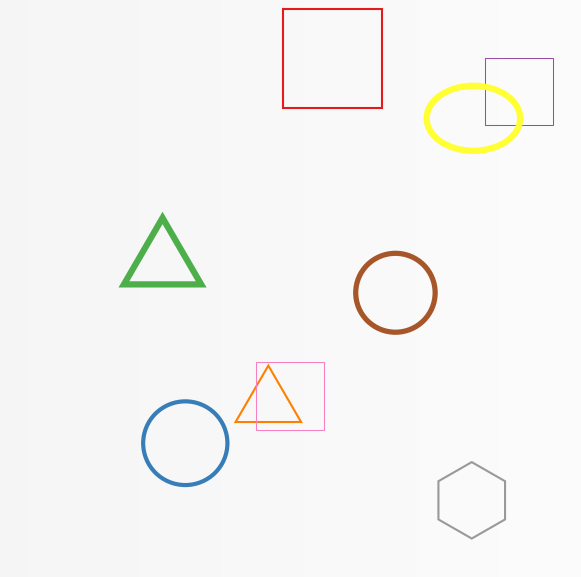[{"shape": "square", "thickness": 1, "radius": 0.43, "center": [0.572, 0.897]}, {"shape": "circle", "thickness": 2, "radius": 0.36, "center": [0.319, 0.232]}, {"shape": "triangle", "thickness": 3, "radius": 0.38, "center": [0.28, 0.545]}, {"shape": "square", "thickness": 0.5, "radius": 0.29, "center": [0.893, 0.841]}, {"shape": "triangle", "thickness": 1, "radius": 0.33, "center": [0.462, 0.301]}, {"shape": "oval", "thickness": 3, "radius": 0.4, "center": [0.814, 0.794]}, {"shape": "circle", "thickness": 2.5, "radius": 0.34, "center": [0.68, 0.492]}, {"shape": "square", "thickness": 0.5, "radius": 0.3, "center": [0.499, 0.313]}, {"shape": "hexagon", "thickness": 1, "radius": 0.33, "center": [0.812, 0.133]}]